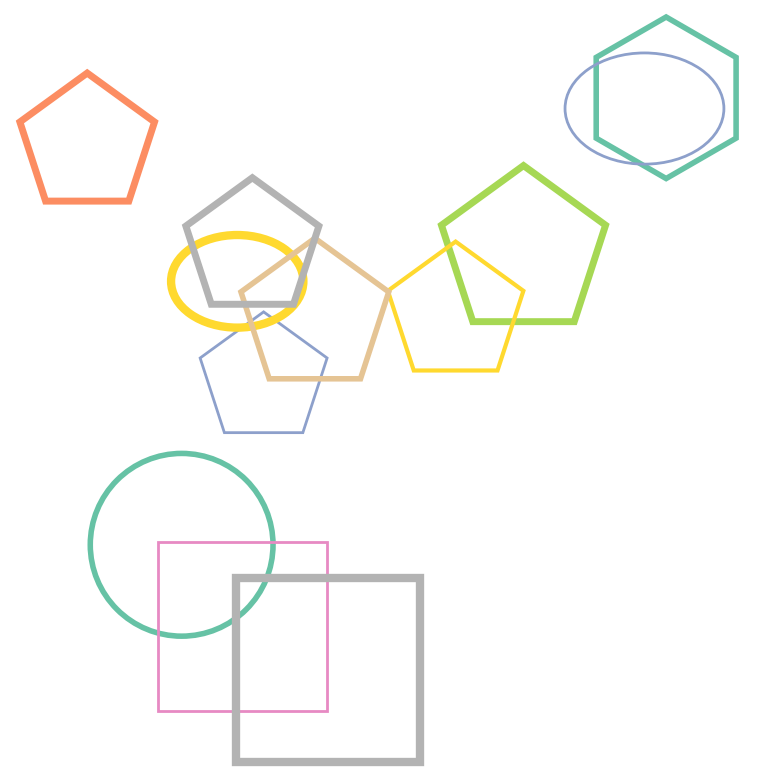[{"shape": "hexagon", "thickness": 2, "radius": 0.52, "center": [0.865, 0.873]}, {"shape": "circle", "thickness": 2, "radius": 0.59, "center": [0.236, 0.292]}, {"shape": "pentagon", "thickness": 2.5, "radius": 0.46, "center": [0.113, 0.813]}, {"shape": "pentagon", "thickness": 1, "radius": 0.43, "center": [0.342, 0.508]}, {"shape": "oval", "thickness": 1, "radius": 0.52, "center": [0.837, 0.859]}, {"shape": "square", "thickness": 1, "radius": 0.55, "center": [0.315, 0.186]}, {"shape": "pentagon", "thickness": 2.5, "radius": 0.56, "center": [0.68, 0.673]}, {"shape": "pentagon", "thickness": 1.5, "radius": 0.46, "center": [0.592, 0.594]}, {"shape": "oval", "thickness": 3, "radius": 0.43, "center": [0.308, 0.635]}, {"shape": "pentagon", "thickness": 2, "radius": 0.5, "center": [0.409, 0.59]}, {"shape": "square", "thickness": 3, "radius": 0.6, "center": [0.426, 0.13]}, {"shape": "pentagon", "thickness": 2.5, "radius": 0.45, "center": [0.328, 0.678]}]